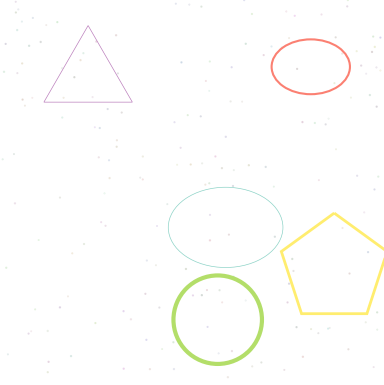[{"shape": "oval", "thickness": 0.5, "radius": 0.74, "center": [0.586, 0.409]}, {"shape": "oval", "thickness": 1.5, "radius": 0.51, "center": [0.807, 0.827]}, {"shape": "circle", "thickness": 3, "radius": 0.57, "center": [0.565, 0.17]}, {"shape": "triangle", "thickness": 0.5, "radius": 0.66, "center": [0.229, 0.801]}, {"shape": "pentagon", "thickness": 2, "radius": 0.72, "center": [0.868, 0.302]}]